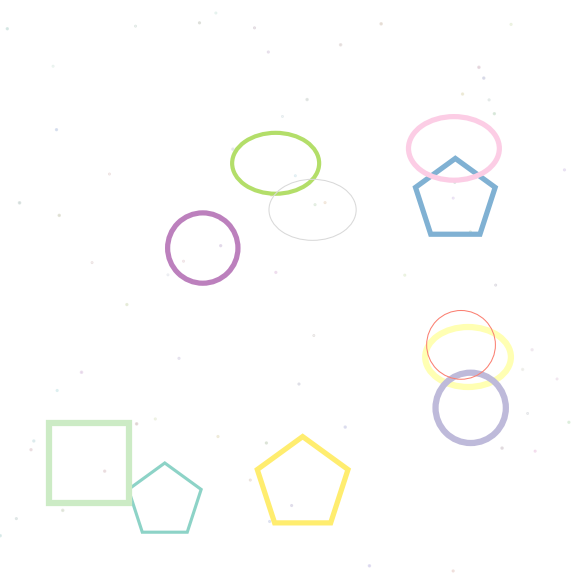[{"shape": "pentagon", "thickness": 1.5, "radius": 0.33, "center": [0.285, 0.131]}, {"shape": "oval", "thickness": 3, "radius": 0.37, "center": [0.81, 0.381]}, {"shape": "circle", "thickness": 3, "radius": 0.3, "center": [0.815, 0.293]}, {"shape": "circle", "thickness": 0.5, "radius": 0.3, "center": [0.798, 0.402]}, {"shape": "pentagon", "thickness": 2.5, "radius": 0.36, "center": [0.788, 0.652]}, {"shape": "oval", "thickness": 2, "radius": 0.38, "center": [0.477, 0.716]}, {"shape": "oval", "thickness": 2.5, "radius": 0.39, "center": [0.786, 0.742]}, {"shape": "oval", "thickness": 0.5, "radius": 0.38, "center": [0.541, 0.636]}, {"shape": "circle", "thickness": 2.5, "radius": 0.3, "center": [0.351, 0.57]}, {"shape": "square", "thickness": 3, "radius": 0.35, "center": [0.154, 0.198]}, {"shape": "pentagon", "thickness": 2.5, "radius": 0.41, "center": [0.524, 0.161]}]